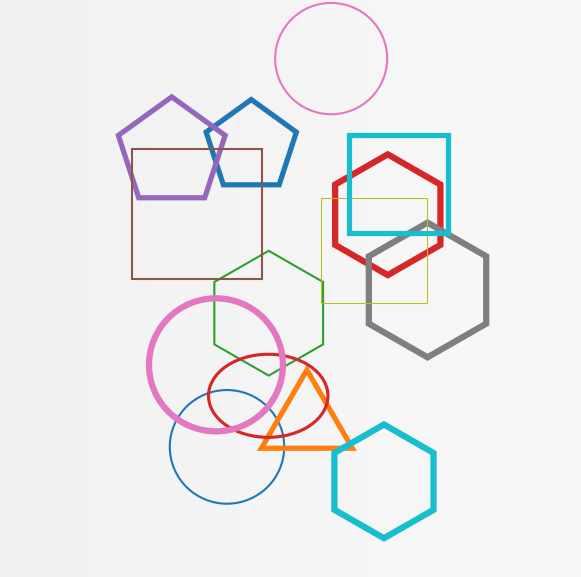[{"shape": "pentagon", "thickness": 2.5, "radius": 0.41, "center": [0.432, 0.745]}, {"shape": "circle", "thickness": 1, "radius": 0.49, "center": [0.391, 0.225]}, {"shape": "triangle", "thickness": 2.5, "radius": 0.45, "center": [0.528, 0.268]}, {"shape": "hexagon", "thickness": 1, "radius": 0.54, "center": [0.462, 0.457]}, {"shape": "oval", "thickness": 1.5, "radius": 0.51, "center": [0.461, 0.314]}, {"shape": "hexagon", "thickness": 3, "radius": 0.52, "center": [0.667, 0.627]}, {"shape": "pentagon", "thickness": 2.5, "radius": 0.48, "center": [0.295, 0.735]}, {"shape": "square", "thickness": 1, "radius": 0.56, "center": [0.339, 0.629]}, {"shape": "circle", "thickness": 3, "radius": 0.58, "center": [0.372, 0.367]}, {"shape": "circle", "thickness": 1, "radius": 0.48, "center": [0.57, 0.898]}, {"shape": "hexagon", "thickness": 3, "radius": 0.58, "center": [0.736, 0.497]}, {"shape": "square", "thickness": 0.5, "radius": 0.46, "center": [0.644, 0.566]}, {"shape": "square", "thickness": 2.5, "radius": 0.43, "center": [0.685, 0.681]}, {"shape": "hexagon", "thickness": 3, "radius": 0.49, "center": [0.661, 0.166]}]